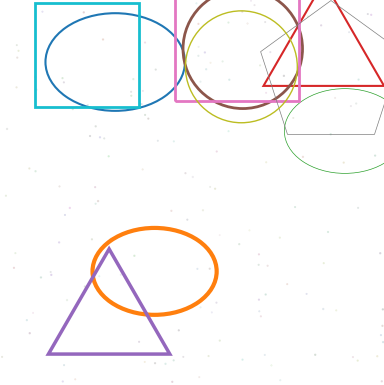[{"shape": "oval", "thickness": 1.5, "radius": 0.91, "center": [0.299, 0.839]}, {"shape": "oval", "thickness": 3, "radius": 0.81, "center": [0.402, 0.295]}, {"shape": "oval", "thickness": 0.5, "radius": 0.79, "center": [0.896, 0.66]}, {"shape": "triangle", "thickness": 1.5, "radius": 0.9, "center": [0.841, 0.867]}, {"shape": "triangle", "thickness": 2.5, "radius": 0.91, "center": [0.283, 0.171]}, {"shape": "circle", "thickness": 2, "radius": 0.78, "center": [0.631, 0.873]}, {"shape": "square", "thickness": 2, "radius": 0.81, "center": [0.615, 0.9]}, {"shape": "pentagon", "thickness": 0.5, "radius": 0.96, "center": [0.86, 0.806]}, {"shape": "circle", "thickness": 1, "radius": 0.73, "center": [0.627, 0.826]}, {"shape": "square", "thickness": 2, "radius": 0.68, "center": [0.227, 0.857]}]